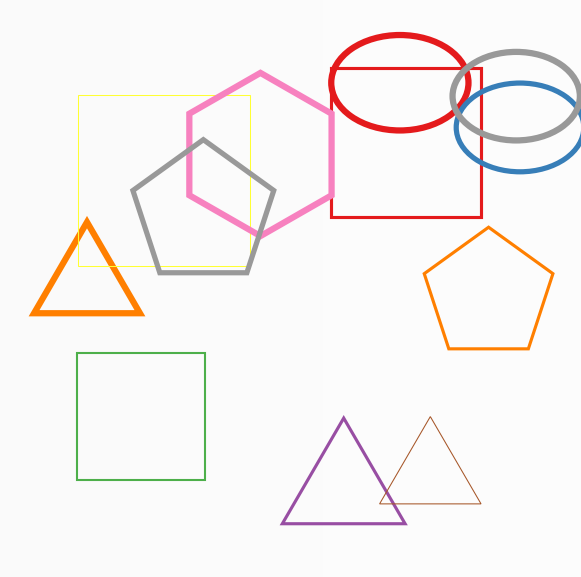[{"shape": "square", "thickness": 1.5, "radius": 0.65, "center": [0.698, 0.752]}, {"shape": "oval", "thickness": 3, "radius": 0.59, "center": [0.688, 0.856]}, {"shape": "oval", "thickness": 2.5, "radius": 0.55, "center": [0.895, 0.778]}, {"shape": "square", "thickness": 1, "radius": 0.55, "center": [0.243, 0.278]}, {"shape": "triangle", "thickness": 1.5, "radius": 0.61, "center": [0.591, 0.153]}, {"shape": "pentagon", "thickness": 1.5, "radius": 0.58, "center": [0.841, 0.489]}, {"shape": "triangle", "thickness": 3, "radius": 0.53, "center": [0.15, 0.509]}, {"shape": "square", "thickness": 0.5, "radius": 0.74, "center": [0.282, 0.687]}, {"shape": "triangle", "thickness": 0.5, "radius": 0.5, "center": [0.74, 0.177]}, {"shape": "hexagon", "thickness": 3, "radius": 0.71, "center": [0.448, 0.732]}, {"shape": "pentagon", "thickness": 2.5, "radius": 0.64, "center": [0.35, 0.63]}, {"shape": "oval", "thickness": 3, "radius": 0.55, "center": [0.888, 0.833]}]